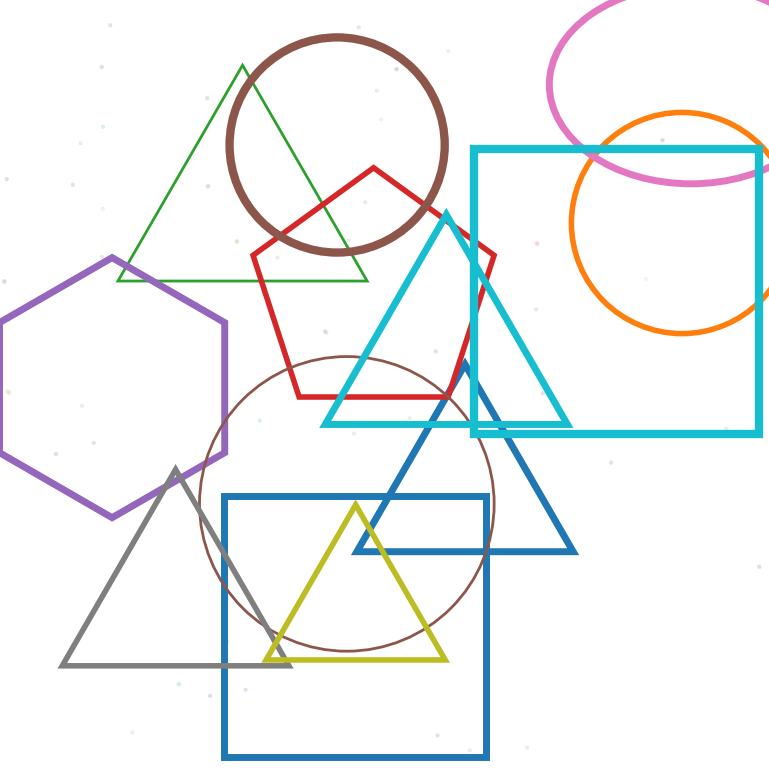[{"shape": "triangle", "thickness": 2.5, "radius": 0.81, "center": [0.604, 0.365]}, {"shape": "square", "thickness": 2.5, "radius": 0.85, "center": [0.461, 0.187]}, {"shape": "circle", "thickness": 2, "radius": 0.72, "center": [0.886, 0.71]}, {"shape": "triangle", "thickness": 1, "radius": 0.93, "center": [0.315, 0.728]}, {"shape": "pentagon", "thickness": 2, "radius": 0.82, "center": [0.485, 0.618]}, {"shape": "hexagon", "thickness": 2.5, "radius": 0.84, "center": [0.146, 0.497]}, {"shape": "circle", "thickness": 3, "radius": 0.7, "center": [0.438, 0.812]}, {"shape": "circle", "thickness": 1, "radius": 0.96, "center": [0.45, 0.346]}, {"shape": "oval", "thickness": 2.5, "radius": 0.92, "center": [0.897, 0.89]}, {"shape": "triangle", "thickness": 2, "radius": 0.85, "center": [0.228, 0.22]}, {"shape": "triangle", "thickness": 2, "radius": 0.67, "center": [0.462, 0.21]}, {"shape": "square", "thickness": 3, "radius": 0.93, "center": [0.801, 0.622]}, {"shape": "triangle", "thickness": 2.5, "radius": 0.91, "center": [0.58, 0.54]}]